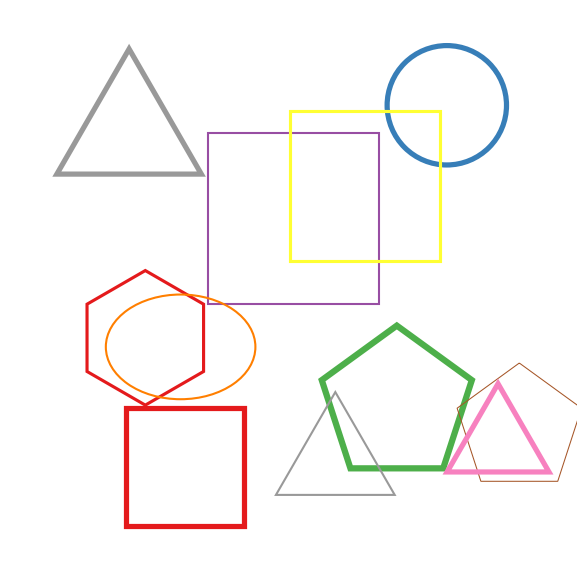[{"shape": "hexagon", "thickness": 1.5, "radius": 0.58, "center": [0.252, 0.414]}, {"shape": "square", "thickness": 2.5, "radius": 0.51, "center": [0.321, 0.19]}, {"shape": "circle", "thickness": 2.5, "radius": 0.52, "center": [0.774, 0.817]}, {"shape": "pentagon", "thickness": 3, "radius": 0.68, "center": [0.687, 0.299]}, {"shape": "square", "thickness": 1, "radius": 0.74, "center": [0.509, 0.621]}, {"shape": "oval", "thickness": 1, "radius": 0.65, "center": [0.313, 0.398]}, {"shape": "square", "thickness": 1.5, "radius": 0.65, "center": [0.632, 0.677]}, {"shape": "pentagon", "thickness": 0.5, "radius": 0.57, "center": [0.899, 0.257]}, {"shape": "triangle", "thickness": 2.5, "radius": 0.51, "center": [0.862, 0.233]}, {"shape": "triangle", "thickness": 2.5, "radius": 0.72, "center": [0.224, 0.77]}, {"shape": "triangle", "thickness": 1, "radius": 0.59, "center": [0.581, 0.202]}]